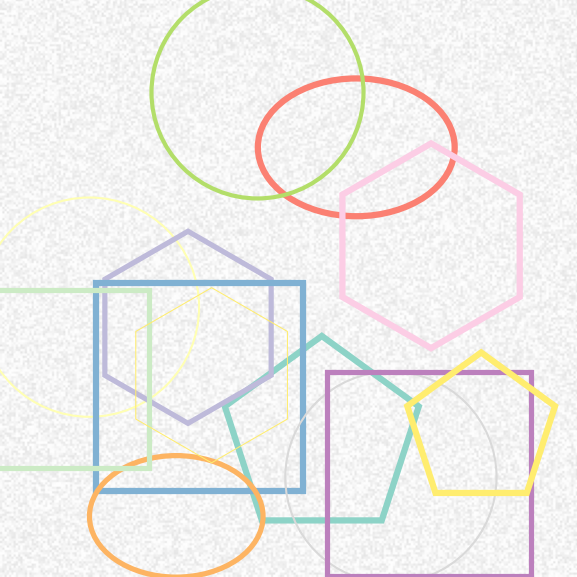[{"shape": "pentagon", "thickness": 3, "radius": 0.88, "center": [0.557, 0.241]}, {"shape": "circle", "thickness": 1, "radius": 0.95, "center": [0.155, 0.467]}, {"shape": "hexagon", "thickness": 2.5, "radius": 0.83, "center": [0.326, 0.432]}, {"shape": "oval", "thickness": 3, "radius": 0.85, "center": [0.617, 0.744]}, {"shape": "square", "thickness": 3, "radius": 0.9, "center": [0.346, 0.329]}, {"shape": "oval", "thickness": 2.5, "radius": 0.75, "center": [0.305, 0.105]}, {"shape": "circle", "thickness": 2, "radius": 0.92, "center": [0.446, 0.839]}, {"shape": "hexagon", "thickness": 3, "radius": 0.89, "center": [0.746, 0.574]}, {"shape": "circle", "thickness": 1, "radius": 0.91, "center": [0.677, 0.173]}, {"shape": "square", "thickness": 2.5, "radius": 0.88, "center": [0.742, 0.179]}, {"shape": "square", "thickness": 2.5, "radius": 0.77, "center": [0.103, 0.343]}, {"shape": "hexagon", "thickness": 0.5, "radius": 0.76, "center": [0.366, 0.349]}, {"shape": "pentagon", "thickness": 3, "radius": 0.67, "center": [0.833, 0.254]}]